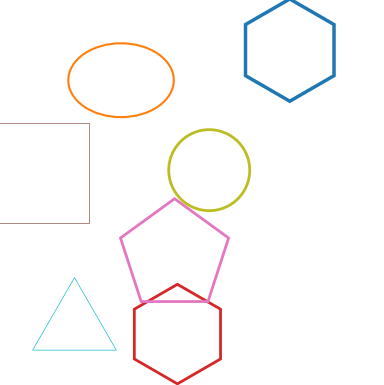[{"shape": "hexagon", "thickness": 2.5, "radius": 0.66, "center": [0.753, 0.87]}, {"shape": "oval", "thickness": 1.5, "radius": 0.69, "center": [0.314, 0.792]}, {"shape": "hexagon", "thickness": 2, "radius": 0.65, "center": [0.461, 0.132]}, {"shape": "square", "thickness": 0.5, "radius": 0.65, "center": [0.103, 0.55]}, {"shape": "pentagon", "thickness": 2, "radius": 0.74, "center": [0.453, 0.336]}, {"shape": "circle", "thickness": 2, "radius": 0.53, "center": [0.543, 0.558]}, {"shape": "triangle", "thickness": 0.5, "radius": 0.63, "center": [0.193, 0.153]}]